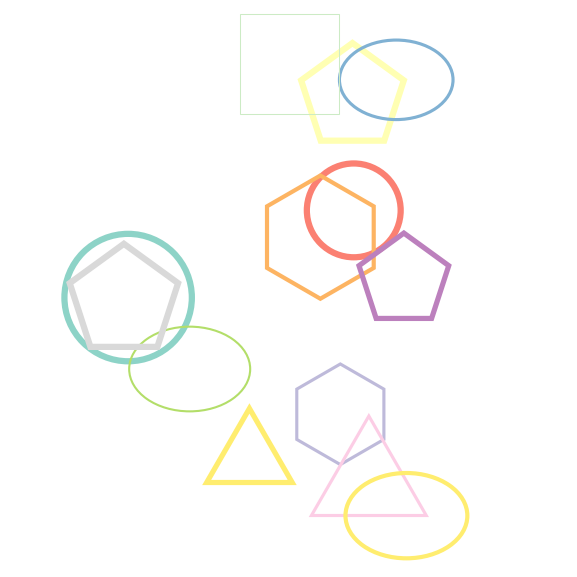[{"shape": "circle", "thickness": 3, "radius": 0.55, "center": [0.222, 0.484]}, {"shape": "pentagon", "thickness": 3, "radius": 0.47, "center": [0.61, 0.831]}, {"shape": "hexagon", "thickness": 1.5, "radius": 0.44, "center": [0.589, 0.282]}, {"shape": "circle", "thickness": 3, "radius": 0.41, "center": [0.613, 0.635]}, {"shape": "oval", "thickness": 1.5, "radius": 0.49, "center": [0.686, 0.861]}, {"shape": "hexagon", "thickness": 2, "radius": 0.53, "center": [0.555, 0.589]}, {"shape": "oval", "thickness": 1, "radius": 0.52, "center": [0.328, 0.36]}, {"shape": "triangle", "thickness": 1.5, "radius": 0.57, "center": [0.639, 0.164]}, {"shape": "pentagon", "thickness": 3, "radius": 0.49, "center": [0.215, 0.478]}, {"shape": "pentagon", "thickness": 2.5, "radius": 0.41, "center": [0.699, 0.514]}, {"shape": "square", "thickness": 0.5, "radius": 0.43, "center": [0.502, 0.888]}, {"shape": "oval", "thickness": 2, "radius": 0.53, "center": [0.704, 0.106]}, {"shape": "triangle", "thickness": 2.5, "radius": 0.43, "center": [0.432, 0.206]}]